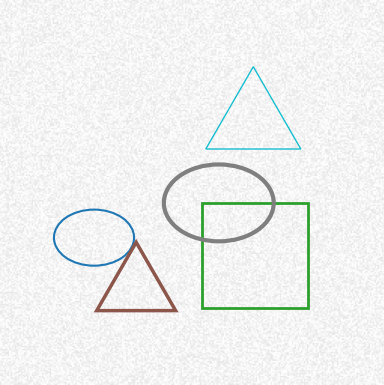[{"shape": "oval", "thickness": 1.5, "radius": 0.52, "center": [0.244, 0.383]}, {"shape": "square", "thickness": 2, "radius": 0.68, "center": [0.662, 0.337]}, {"shape": "triangle", "thickness": 2.5, "radius": 0.59, "center": [0.354, 0.252]}, {"shape": "oval", "thickness": 3, "radius": 0.71, "center": [0.568, 0.473]}, {"shape": "triangle", "thickness": 1, "radius": 0.71, "center": [0.658, 0.684]}]